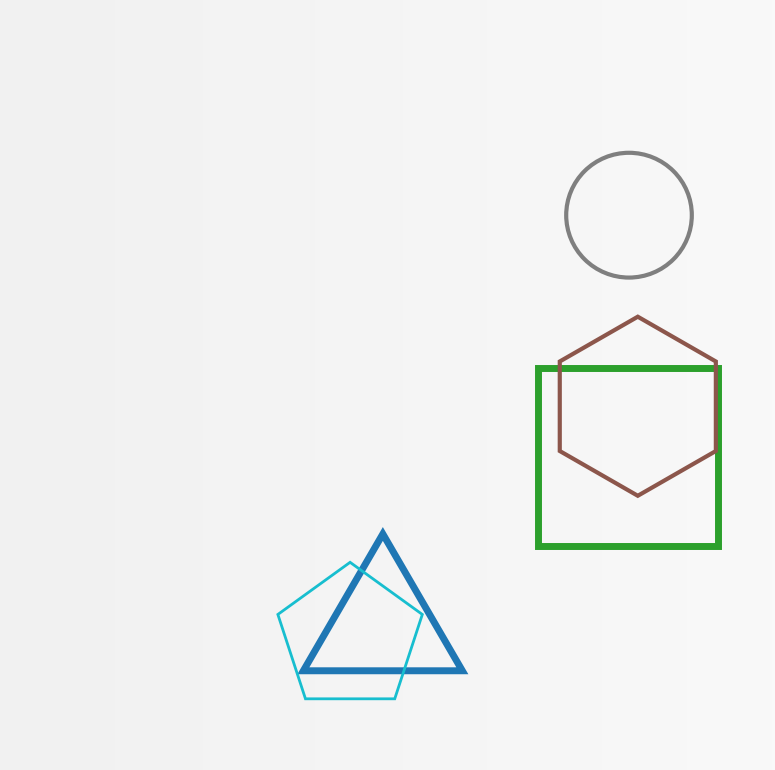[{"shape": "triangle", "thickness": 2.5, "radius": 0.59, "center": [0.494, 0.188]}, {"shape": "square", "thickness": 2.5, "radius": 0.58, "center": [0.81, 0.406]}, {"shape": "hexagon", "thickness": 1.5, "radius": 0.58, "center": [0.823, 0.472]}, {"shape": "circle", "thickness": 1.5, "radius": 0.41, "center": [0.812, 0.721]}, {"shape": "pentagon", "thickness": 1, "radius": 0.49, "center": [0.452, 0.172]}]